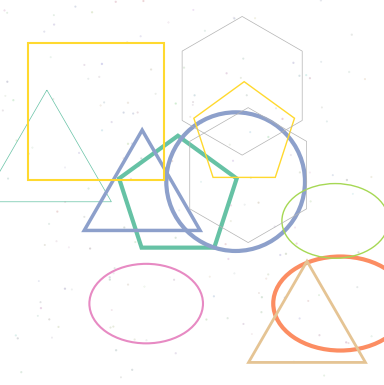[{"shape": "pentagon", "thickness": 3, "radius": 0.8, "center": [0.462, 0.487]}, {"shape": "triangle", "thickness": 0.5, "radius": 0.97, "center": [0.122, 0.573]}, {"shape": "oval", "thickness": 3, "radius": 0.87, "center": [0.884, 0.212]}, {"shape": "triangle", "thickness": 2.5, "radius": 0.87, "center": [0.369, 0.488]}, {"shape": "circle", "thickness": 3, "radius": 0.9, "center": [0.612, 0.528]}, {"shape": "oval", "thickness": 1.5, "radius": 0.74, "center": [0.38, 0.211]}, {"shape": "oval", "thickness": 1, "radius": 0.69, "center": [0.871, 0.426]}, {"shape": "pentagon", "thickness": 1, "radius": 0.69, "center": [0.634, 0.65]}, {"shape": "square", "thickness": 1.5, "radius": 0.89, "center": [0.249, 0.71]}, {"shape": "triangle", "thickness": 2, "radius": 0.88, "center": [0.797, 0.146]}, {"shape": "hexagon", "thickness": 0.5, "radius": 0.9, "center": [0.629, 0.777]}, {"shape": "hexagon", "thickness": 0.5, "radius": 0.88, "center": [0.645, 0.545]}]